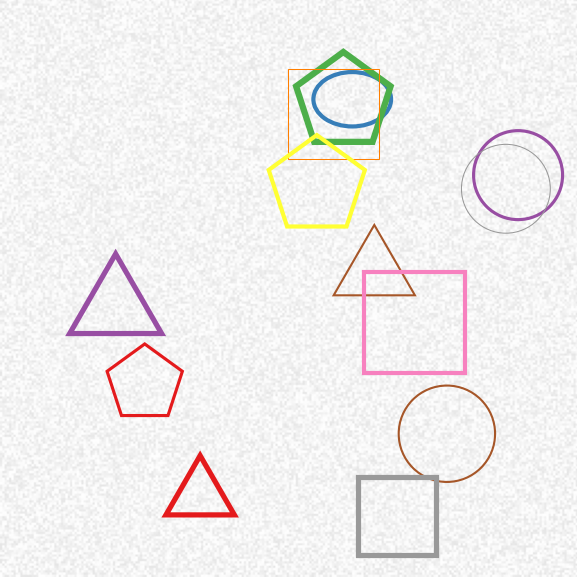[{"shape": "triangle", "thickness": 2.5, "radius": 0.34, "center": [0.347, 0.142]}, {"shape": "pentagon", "thickness": 1.5, "radius": 0.34, "center": [0.251, 0.335]}, {"shape": "oval", "thickness": 2, "radius": 0.34, "center": [0.61, 0.827]}, {"shape": "pentagon", "thickness": 3, "radius": 0.43, "center": [0.595, 0.823]}, {"shape": "circle", "thickness": 1.5, "radius": 0.39, "center": [0.897, 0.696]}, {"shape": "triangle", "thickness": 2.5, "radius": 0.46, "center": [0.2, 0.468]}, {"shape": "square", "thickness": 0.5, "radius": 0.39, "center": [0.578, 0.802]}, {"shape": "pentagon", "thickness": 2, "radius": 0.44, "center": [0.549, 0.678]}, {"shape": "circle", "thickness": 1, "radius": 0.42, "center": [0.774, 0.248]}, {"shape": "triangle", "thickness": 1, "radius": 0.41, "center": [0.648, 0.528]}, {"shape": "square", "thickness": 2, "radius": 0.44, "center": [0.717, 0.441]}, {"shape": "square", "thickness": 2.5, "radius": 0.34, "center": [0.687, 0.105]}, {"shape": "circle", "thickness": 0.5, "radius": 0.38, "center": [0.876, 0.672]}]